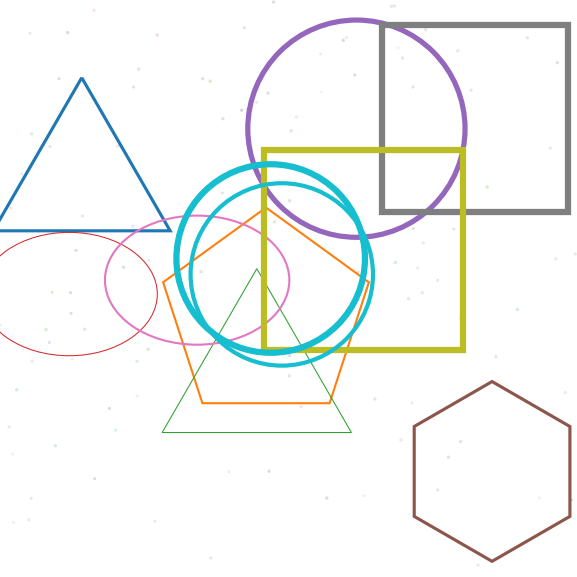[{"shape": "triangle", "thickness": 1.5, "radius": 0.88, "center": [0.142, 0.688]}, {"shape": "pentagon", "thickness": 1, "radius": 0.94, "center": [0.461, 0.452]}, {"shape": "triangle", "thickness": 0.5, "radius": 0.95, "center": [0.445, 0.345]}, {"shape": "oval", "thickness": 0.5, "radius": 0.76, "center": [0.12, 0.49]}, {"shape": "circle", "thickness": 2.5, "radius": 0.94, "center": [0.617, 0.776]}, {"shape": "hexagon", "thickness": 1.5, "radius": 0.78, "center": [0.852, 0.183]}, {"shape": "oval", "thickness": 1, "radius": 0.8, "center": [0.341, 0.514]}, {"shape": "square", "thickness": 3, "radius": 0.81, "center": [0.822, 0.794]}, {"shape": "square", "thickness": 3, "radius": 0.86, "center": [0.629, 0.566]}, {"shape": "circle", "thickness": 3, "radius": 0.82, "center": [0.469, 0.552]}, {"shape": "circle", "thickness": 2, "radius": 0.79, "center": [0.488, 0.524]}]